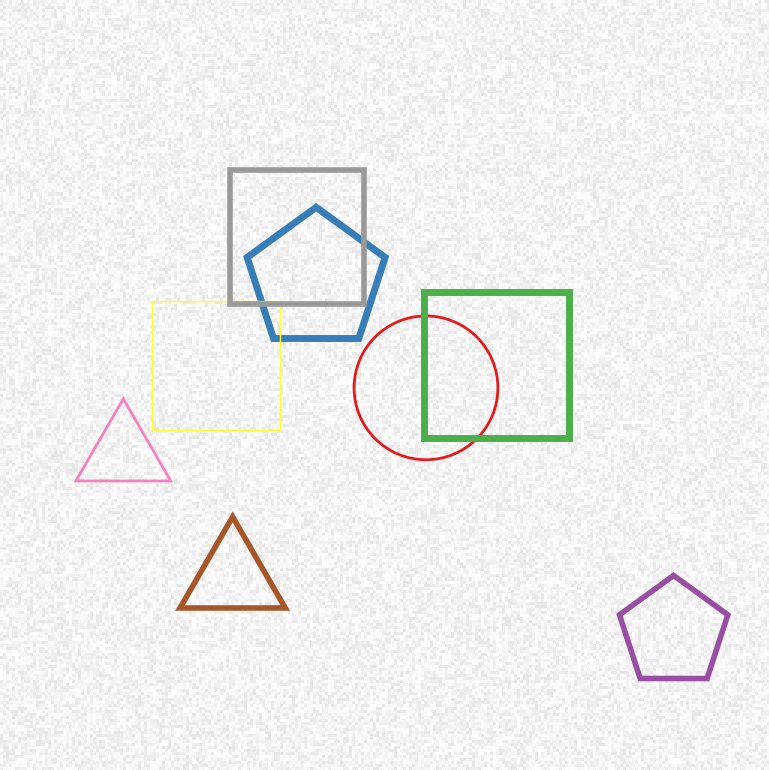[{"shape": "circle", "thickness": 1, "radius": 0.47, "center": [0.553, 0.496]}, {"shape": "pentagon", "thickness": 2.5, "radius": 0.47, "center": [0.411, 0.637]}, {"shape": "square", "thickness": 2.5, "radius": 0.47, "center": [0.645, 0.526]}, {"shape": "pentagon", "thickness": 2, "radius": 0.37, "center": [0.875, 0.179]}, {"shape": "square", "thickness": 0.5, "radius": 0.42, "center": [0.281, 0.526]}, {"shape": "triangle", "thickness": 2, "radius": 0.39, "center": [0.302, 0.25]}, {"shape": "triangle", "thickness": 1, "radius": 0.36, "center": [0.16, 0.411]}, {"shape": "square", "thickness": 2, "radius": 0.43, "center": [0.386, 0.692]}]